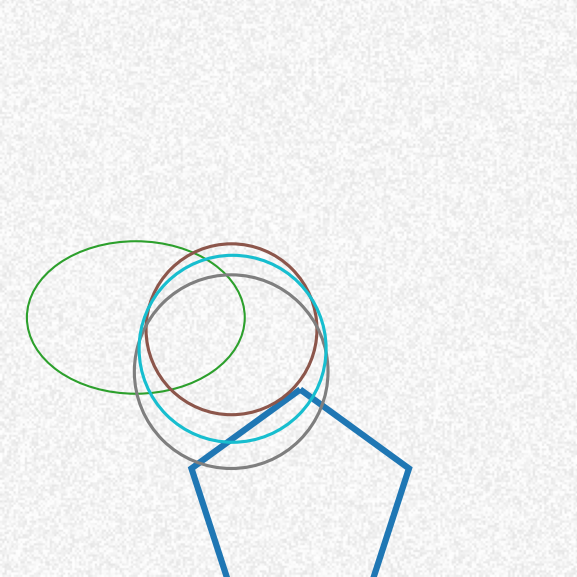[{"shape": "pentagon", "thickness": 3, "radius": 0.99, "center": [0.52, 0.127]}, {"shape": "oval", "thickness": 1, "radius": 0.94, "center": [0.235, 0.449]}, {"shape": "circle", "thickness": 1.5, "radius": 0.74, "center": [0.401, 0.429]}, {"shape": "circle", "thickness": 1.5, "radius": 0.84, "center": [0.4, 0.356]}, {"shape": "circle", "thickness": 1.5, "radius": 0.81, "center": [0.403, 0.395]}]